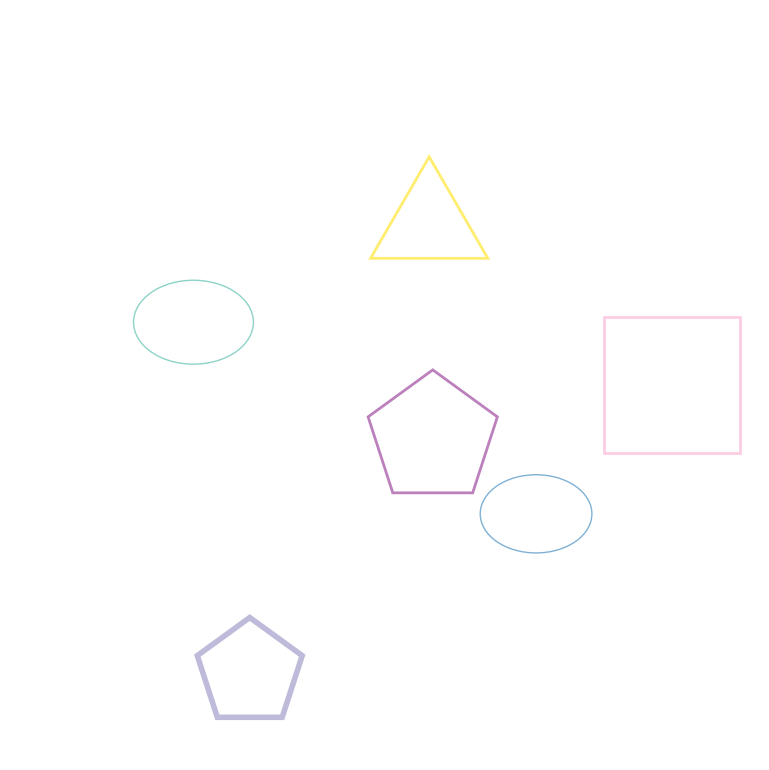[{"shape": "oval", "thickness": 0.5, "radius": 0.39, "center": [0.251, 0.582]}, {"shape": "pentagon", "thickness": 2, "radius": 0.36, "center": [0.324, 0.126]}, {"shape": "oval", "thickness": 0.5, "radius": 0.36, "center": [0.696, 0.333]}, {"shape": "square", "thickness": 1, "radius": 0.44, "center": [0.872, 0.501]}, {"shape": "pentagon", "thickness": 1, "radius": 0.44, "center": [0.562, 0.431]}, {"shape": "triangle", "thickness": 1, "radius": 0.44, "center": [0.557, 0.708]}]